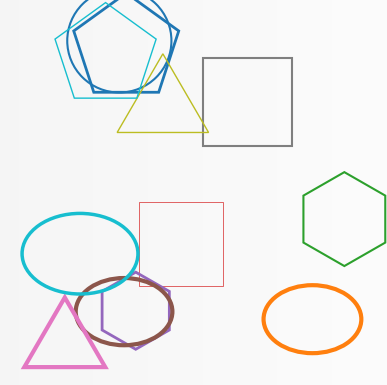[{"shape": "circle", "thickness": 1.5, "radius": 0.67, "center": [0.308, 0.894]}, {"shape": "pentagon", "thickness": 2, "radius": 0.71, "center": [0.326, 0.876]}, {"shape": "oval", "thickness": 3, "radius": 0.63, "center": [0.806, 0.171]}, {"shape": "hexagon", "thickness": 1.5, "radius": 0.61, "center": [0.889, 0.431]}, {"shape": "square", "thickness": 0.5, "radius": 0.54, "center": [0.468, 0.366]}, {"shape": "hexagon", "thickness": 2, "radius": 0.5, "center": [0.35, 0.193]}, {"shape": "oval", "thickness": 3, "radius": 0.62, "center": [0.32, 0.191]}, {"shape": "triangle", "thickness": 3, "radius": 0.6, "center": [0.167, 0.107]}, {"shape": "square", "thickness": 1.5, "radius": 0.57, "center": [0.639, 0.734]}, {"shape": "triangle", "thickness": 1, "radius": 0.68, "center": [0.42, 0.724]}, {"shape": "pentagon", "thickness": 1, "radius": 0.69, "center": [0.272, 0.856]}, {"shape": "oval", "thickness": 2.5, "radius": 0.75, "center": [0.206, 0.341]}]